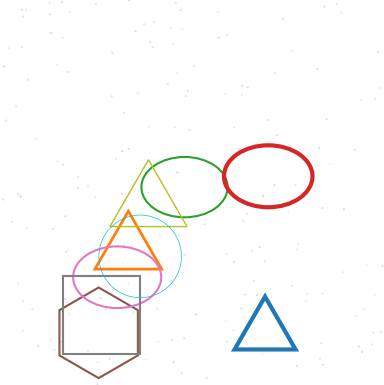[{"shape": "triangle", "thickness": 3, "radius": 0.46, "center": [0.688, 0.138]}, {"shape": "triangle", "thickness": 2, "radius": 0.5, "center": [0.333, 0.351]}, {"shape": "oval", "thickness": 1.5, "radius": 0.56, "center": [0.479, 0.514]}, {"shape": "oval", "thickness": 3, "radius": 0.57, "center": [0.697, 0.542]}, {"shape": "hexagon", "thickness": 1.5, "radius": 0.59, "center": [0.256, 0.136]}, {"shape": "oval", "thickness": 1.5, "radius": 0.57, "center": [0.304, 0.28]}, {"shape": "square", "thickness": 1.5, "radius": 0.5, "center": [0.264, 0.182]}, {"shape": "triangle", "thickness": 1, "radius": 0.58, "center": [0.386, 0.469]}, {"shape": "circle", "thickness": 0.5, "radius": 0.54, "center": [0.364, 0.334]}]